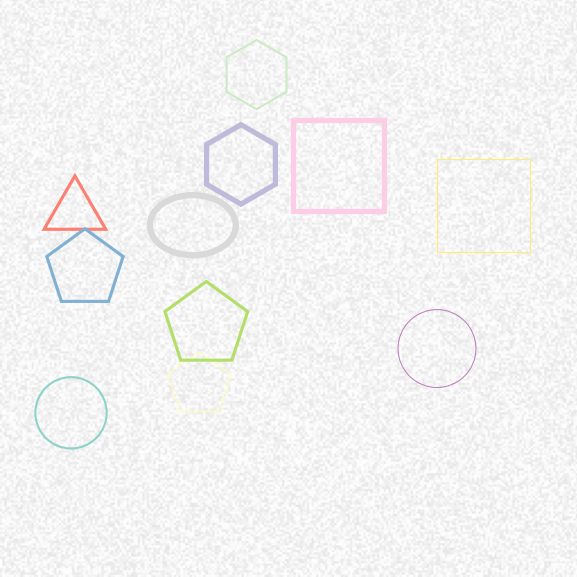[{"shape": "circle", "thickness": 1, "radius": 0.31, "center": [0.123, 0.284]}, {"shape": "pentagon", "thickness": 0.5, "radius": 0.29, "center": [0.345, 0.333]}, {"shape": "hexagon", "thickness": 2.5, "radius": 0.34, "center": [0.417, 0.714]}, {"shape": "triangle", "thickness": 1.5, "radius": 0.31, "center": [0.13, 0.633]}, {"shape": "pentagon", "thickness": 1.5, "radius": 0.35, "center": [0.147, 0.533]}, {"shape": "pentagon", "thickness": 1.5, "radius": 0.38, "center": [0.357, 0.436]}, {"shape": "square", "thickness": 2.5, "radius": 0.4, "center": [0.586, 0.712]}, {"shape": "oval", "thickness": 3, "radius": 0.37, "center": [0.334, 0.609]}, {"shape": "circle", "thickness": 0.5, "radius": 0.34, "center": [0.757, 0.396]}, {"shape": "hexagon", "thickness": 1, "radius": 0.3, "center": [0.444, 0.87]}, {"shape": "square", "thickness": 0.5, "radius": 0.4, "center": [0.837, 0.643]}]